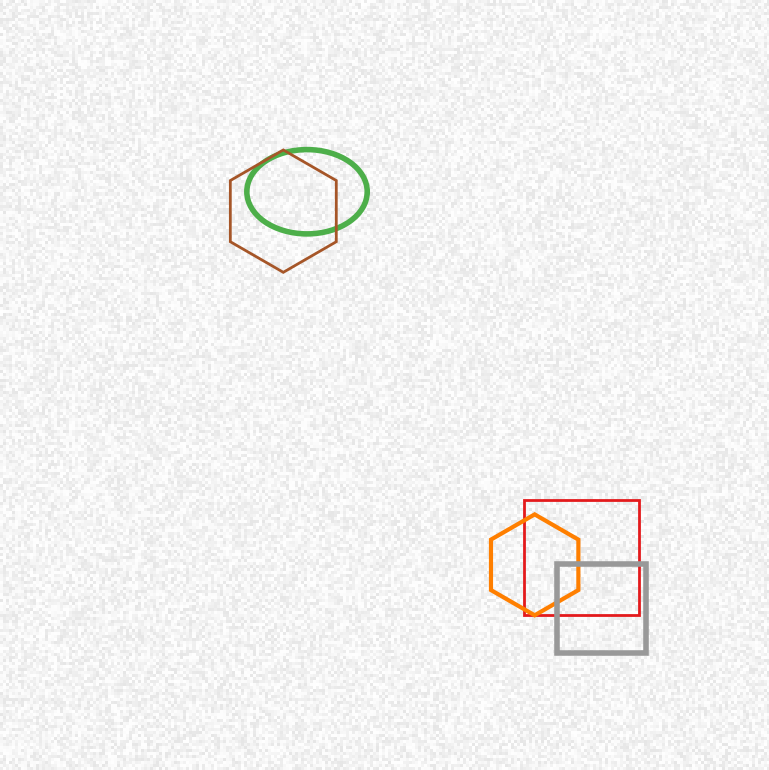[{"shape": "square", "thickness": 1, "radius": 0.38, "center": [0.755, 0.276]}, {"shape": "oval", "thickness": 2, "radius": 0.39, "center": [0.399, 0.751]}, {"shape": "hexagon", "thickness": 1.5, "radius": 0.33, "center": [0.694, 0.266]}, {"shape": "hexagon", "thickness": 1, "radius": 0.4, "center": [0.368, 0.726]}, {"shape": "square", "thickness": 2, "radius": 0.29, "center": [0.782, 0.21]}]